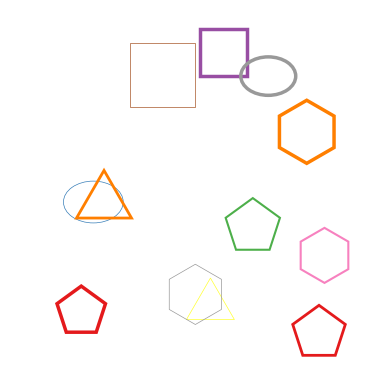[{"shape": "pentagon", "thickness": 2, "radius": 0.36, "center": [0.829, 0.135]}, {"shape": "pentagon", "thickness": 2.5, "radius": 0.33, "center": [0.211, 0.191]}, {"shape": "oval", "thickness": 0.5, "radius": 0.39, "center": [0.242, 0.475]}, {"shape": "pentagon", "thickness": 1.5, "radius": 0.37, "center": [0.657, 0.411]}, {"shape": "square", "thickness": 2.5, "radius": 0.31, "center": [0.58, 0.863]}, {"shape": "triangle", "thickness": 2, "radius": 0.41, "center": [0.27, 0.475]}, {"shape": "hexagon", "thickness": 2.5, "radius": 0.41, "center": [0.797, 0.658]}, {"shape": "triangle", "thickness": 0.5, "radius": 0.36, "center": [0.547, 0.206]}, {"shape": "square", "thickness": 0.5, "radius": 0.42, "center": [0.422, 0.806]}, {"shape": "hexagon", "thickness": 1.5, "radius": 0.36, "center": [0.843, 0.337]}, {"shape": "oval", "thickness": 2.5, "radius": 0.36, "center": [0.697, 0.802]}, {"shape": "hexagon", "thickness": 0.5, "radius": 0.39, "center": [0.507, 0.235]}]